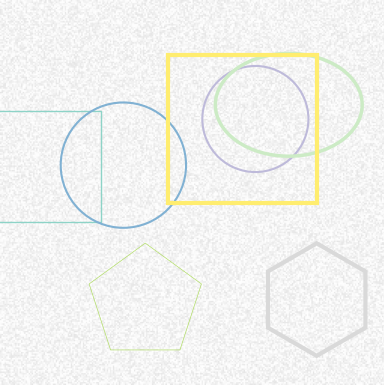[{"shape": "square", "thickness": 1, "radius": 0.72, "center": [0.119, 0.568]}, {"shape": "circle", "thickness": 1.5, "radius": 0.69, "center": [0.663, 0.691]}, {"shape": "circle", "thickness": 1.5, "radius": 0.81, "center": [0.32, 0.571]}, {"shape": "pentagon", "thickness": 0.5, "radius": 0.77, "center": [0.377, 0.215]}, {"shape": "hexagon", "thickness": 3, "radius": 0.73, "center": [0.823, 0.222]}, {"shape": "oval", "thickness": 2.5, "radius": 0.95, "center": [0.75, 0.728]}, {"shape": "square", "thickness": 3, "radius": 0.97, "center": [0.631, 0.665]}]